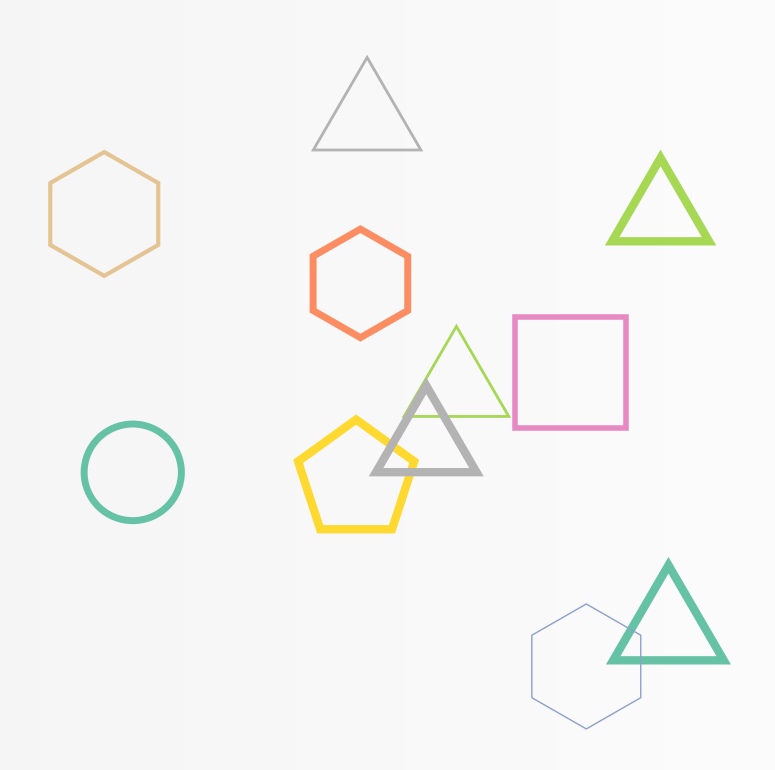[{"shape": "triangle", "thickness": 3, "radius": 0.41, "center": [0.863, 0.184]}, {"shape": "circle", "thickness": 2.5, "radius": 0.31, "center": [0.171, 0.387]}, {"shape": "hexagon", "thickness": 2.5, "radius": 0.35, "center": [0.465, 0.632]}, {"shape": "hexagon", "thickness": 0.5, "radius": 0.41, "center": [0.757, 0.134]}, {"shape": "square", "thickness": 2, "radius": 0.36, "center": [0.736, 0.517]}, {"shape": "triangle", "thickness": 1, "radius": 0.39, "center": [0.589, 0.498]}, {"shape": "triangle", "thickness": 3, "radius": 0.36, "center": [0.852, 0.723]}, {"shape": "pentagon", "thickness": 3, "radius": 0.39, "center": [0.46, 0.376]}, {"shape": "hexagon", "thickness": 1.5, "radius": 0.4, "center": [0.135, 0.722]}, {"shape": "triangle", "thickness": 1, "radius": 0.4, "center": [0.474, 0.845]}, {"shape": "triangle", "thickness": 3, "radius": 0.37, "center": [0.55, 0.424]}]